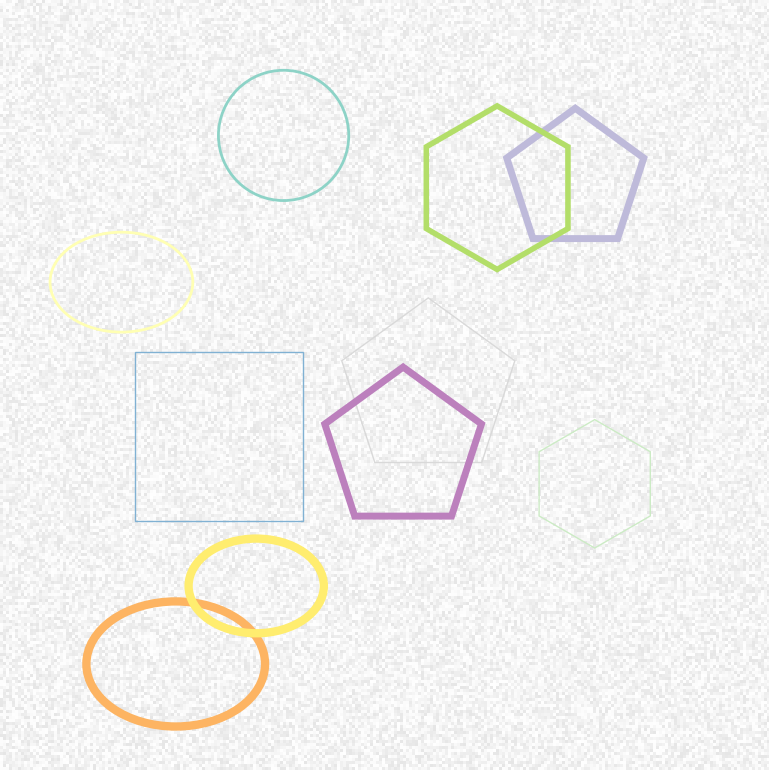[{"shape": "circle", "thickness": 1, "radius": 0.42, "center": [0.368, 0.824]}, {"shape": "oval", "thickness": 1, "radius": 0.46, "center": [0.158, 0.634]}, {"shape": "pentagon", "thickness": 2.5, "radius": 0.47, "center": [0.747, 0.766]}, {"shape": "square", "thickness": 0.5, "radius": 0.55, "center": [0.285, 0.433]}, {"shape": "oval", "thickness": 3, "radius": 0.58, "center": [0.228, 0.138]}, {"shape": "hexagon", "thickness": 2, "radius": 0.53, "center": [0.646, 0.756]}, {"shape": "pentagon", "thickness": 0.5, "radius": 0.59, "center": [0.556, 0.495]}, {"shape": "pentagon", "thickness": 2.5, "radius": 0.53, "center": [0.524, 0.416]}, {"shape": "hexagon", "thickness": 0.5, "radius": 0.42, "center": [0.772, 0.372]}, {"shape": "oval", "thickness": 3, "radius": 0.44, "center": [0.333, 0.239]}]